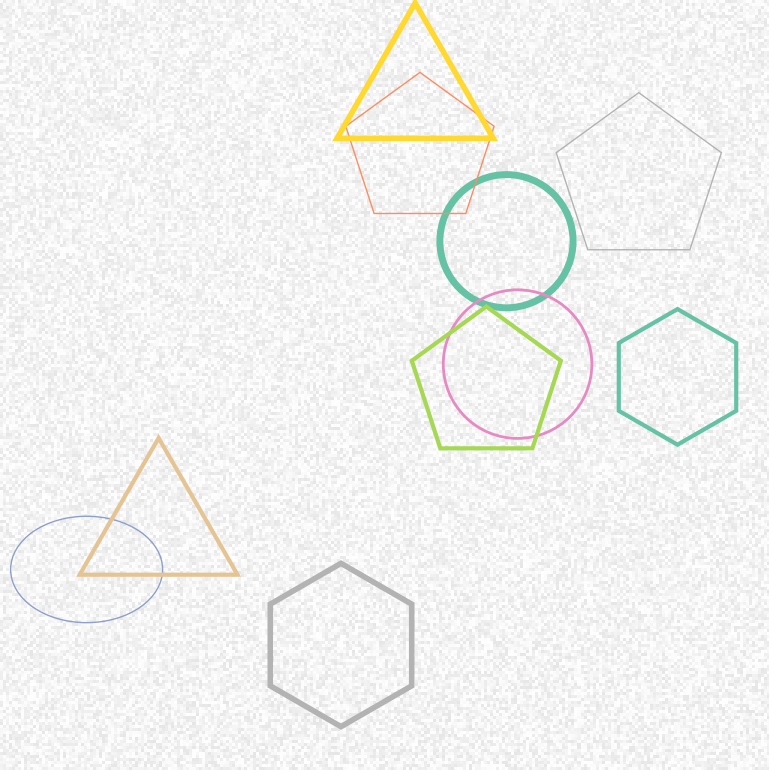[{"shape": "circle", "thickness": 2.5, "radius": 0.43, "center": [0.658, 0.687]}, {"shape": "hexagon", "thickness": 1.5, "radius": 0.44, "center": [0.88, 0.511]}, {"shape": "pentagon", "thickness": 0.5, "radius": 0.51, "center": [0.545, 0.805]}, {"shape": "oval", "thickness": 0.5, "radius": 0.49, "center": [0.112, 0.26]}, {"shape": "circle", "thickness": 1, "radius": 0.48, "center": [0.672, 0.527]}, {"shape": "pentagon", "thickness": 1.5, "radius": 0.51, "center": [0.632, 0.5]}, {"shape": "triangle", "thickness": 2, "radius": 0.59, "center": [0.539, 0.879]}, {"shape": "triangle", "thickness": 1.5, "radius": 0.59, "center": [0.206, 0.313]}, {"shape": "pentagon", "thickness": 0.5, "radius": 0.56, "center": [0.83, 0.767]}, {"shape": "hexagon", "thickness": 2, "radius": 0.53, "center": [0.443, 0.162]}]